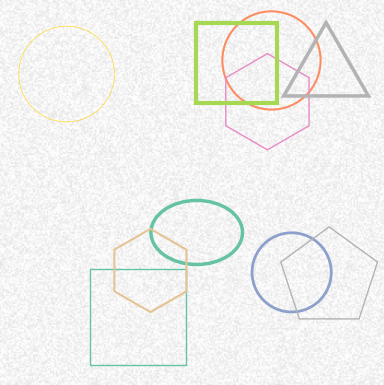[{"shape": "square", "thickness": 1, "radius": 0.62, "center": [0.357, 0.176]}, {"shape": "oval", "thickness": 2.5, "radius": 0.59, "center": [0.511, 0.396]}, {"shape": "circle", "thickness": 1.5, "radius": 0.64, "center": [0.705, 0.843]}, {"shape": "circle", "thickness": 2, "radius": 0.51, "center": [0.758, 0.293]}, {"shape": "hexagon", "thickness": 1, "radius": 0.62, "center": [0.695, 0.736]}, {"shape": "square", "thickness": 3, "radius": 0.52, "center": [0.614, 0.837]}, {"shape": "circle", "thickness": 0.5, "radius": 0.62, "center": [0.173, 0.808]}, {"shape": "hexagon", "thickness": 1.5, "radius": 0.54, "center": [0.391, 0.297]}, {"shape": "pentagon", "thickness": 1, "radius": 0.66, "center": [0.855, 0.279]}, {"shape": "triangle", "thickness": 2.5, "radius": 0.63, "center": [0.847, 0.814]}]